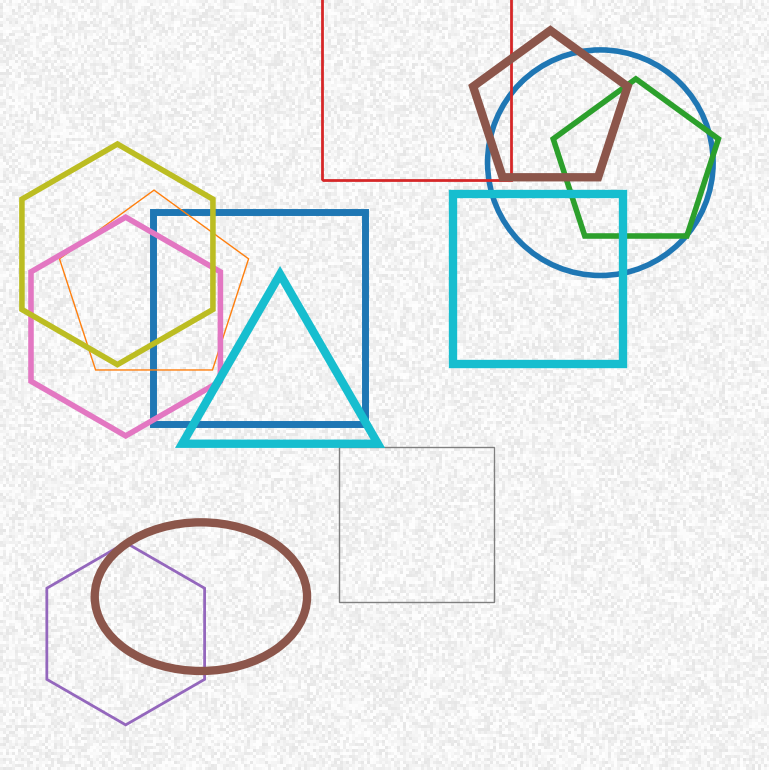[{"shape": "square", "thickness": 2.5, "radius": 0.69, "center": [0.336, 0.587]}, {"shape": "circle", "thickness": 2, "radius": 0.73, "center": [0.78, 0.789]}, {"shape": "pentagon", "thickness": 0.5, "radius": 0.65, "center": [0.2, 0.624]}, {"shape": "pentagon", "thickness": 2, "radius": 0.56, "center": [0.826, 0.785]}, {"shape": "square", "thickness": 1, "radius": 0.61, "center": [0.541, 0.888]}, {"shape": "hexagon", "thickness": 1, "radius": 0.59, "center": [0.163, 0.177]}, {"shape": "pentagon", "thickness": 3, "radius": 0.53, "center": [0.715, 0.855]}, {"shape": "oval", "thickness": 3, "radius": 0.69, "center": [0.261, 0.225]}, {"shape": "hexagon", "thickness": 2, "radius": 0.71, "center": [0.163, 0.576]}, {"shape": "square", "thickness": 0.5, "radius": 0.51, "center": [0.541, 0.319]}, {"shape": "hexagon", "thickness": 2, "radius": 0.72, "center": [0.152, 0.67]}, {"shape": "square", "thickness": 3, "radius": 0.55, "center": [0.699, 0.637]}, {"shape": "triangle", "thickness": 3, "radius": 0.73, "center": [0.364, 0.497]}]